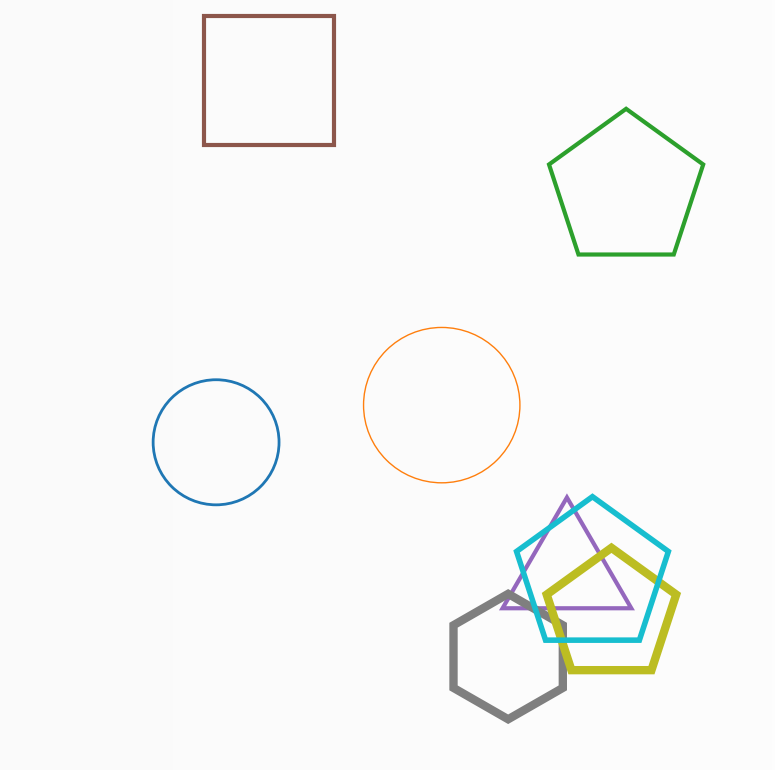[{"shape": "circle", "thickness": 1, "radius": 0.41, "center": [0.279, 0.426]}, {"shape": "circle", "thickness": 0.5, "radius": 0.5, "center": [0.57, 0.474]}, {"shape": "pentagon", "thickness": 1.5, "radius": 0.52, "center": [0.808, 0.754]}, {"shape": "triangle", "thickness": 1.5, "radius": 0.48, "center": [0.732, 0.258]}, {"shape": "square", "thickness": 1.5, "radius": 0.42, "center": [0.347, 0.895]}, {"shape": "hexagon", "thickness": 3, "radius": 0.41, "center": [0.656, 0.147]}, {"shape": "pentagon", "thickness": 3, "radius": 0.44, "center": [0.789, 0.201]}, {"shape": "pentagon", "thickness": 2, "radius": 0.51, "center": [0.764, 0.252]}]